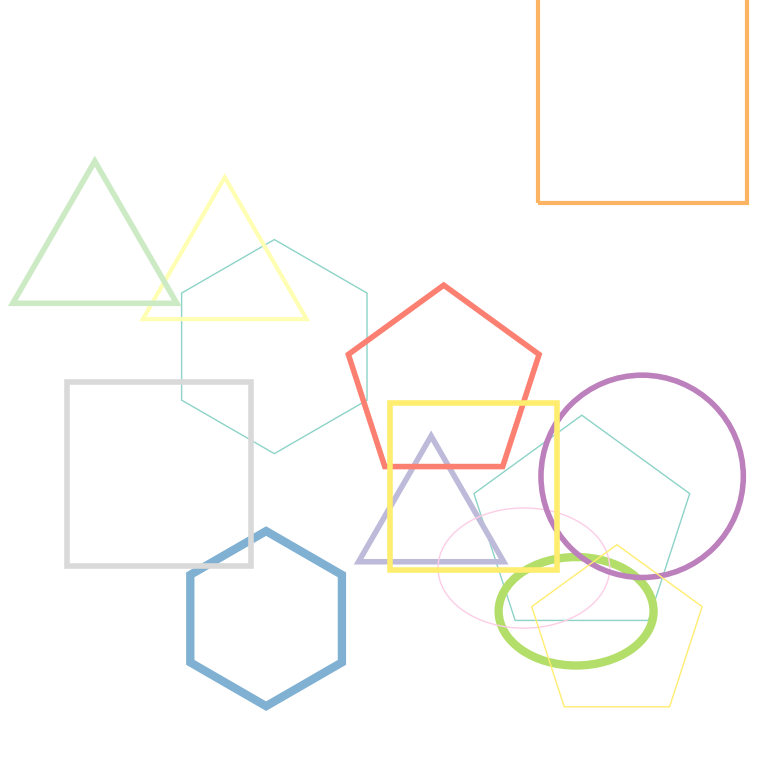[{"shape": "pentagon", "thickness": 0.5, "radius": 0.74, "center": [0.756, 0.313]}, {"shape": "hexagon", "thickness": 0.5, "radius": 0.7, "center": [0.356, 0.55]}, {"shape": "triangle", "thickness": 1.5, "radius": 0.61, "center": [0.292, 0.647]}, {"shape": "triangle", "thickness": 2, "radius": 0.54, "center": [0.56, 0.325]}, {"shape": "pentagon", "thickness": 2, "radius": 0.65, "center": [0.576, 0.499]}, {"shape": "hexagon", "thickness": 3, "radius": 0.57, "center": [0.346, 0.197]}, {"shape": "square", "thickness": 1.5, "radius": 0.68, "center": [0.834, 0.871]}, {"shape": "oval", "thickness": 3, "radius": 0.5, "center": [0.748, 0.206]}, {"shape": "oval", "thickness": 0.5, "radius": 0.56, "center": [0.68, 0.262]}, {"shape": "square", "thickness": 2, "radius": 0.6, "center": [0.207, 0.385]}, {"shape": "circle", "thickness": 2, "radius": 0.66, "center": [0.834, 0.381]}, {"shape": "triangle", "thickness": 2, "radius": 0.62, "center": [0.123, 0.668]}, {"shape": "square", "thickness": 2, "radius": 0.54, "center": [0.615, 0.369]}, {"shape": "pentagon", "thickness": 0.5, "radius": 0.58, "center": [0.801, 0.176]}]